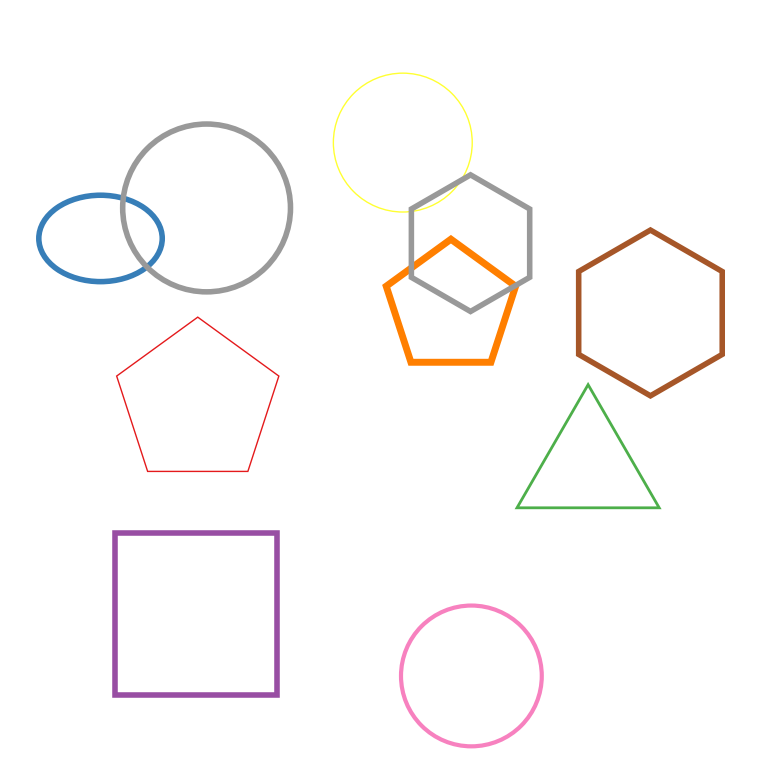[{"shape": "pentagon", "thickness": 0.5, "radius": 0.55, "center": [0.257, 0.477]}, {"shape": "oval", "thickness": 2, "radius": 0.4, "center": [0.131, 0.69]}, {"shape": "triangle", "thickness": 1, "radius": 0.53, "center": [0.764, 0.394]}, {"shape": "square", "thickness": 2, "radius": 0.53, "center": [0.255, 0.202]}, {"shape": "pentagon", "thickness": 2.5, "radius": 0.44, "center": [0.586, 0.601]}, {"shape": "circle", "thickness": 0.5, "radius": 0.45, "center": [0.523, 0.815]}, {"shape": "hexagon", "thickness": 2, "radius": 0.54, "center": [0.845, 0.594]}, {"shape": "circle", "thickness": 1.5, "radius": 0.46, "center": [0.612, 0.122]}, {"shape": "hexagon", "thickness": 2, "radius": 0.44, "center": [0.611, 0.684]}, {"shape": "circle", "thickness": 2, "radius": 0.54, "center": [0.268, 0.73]}]